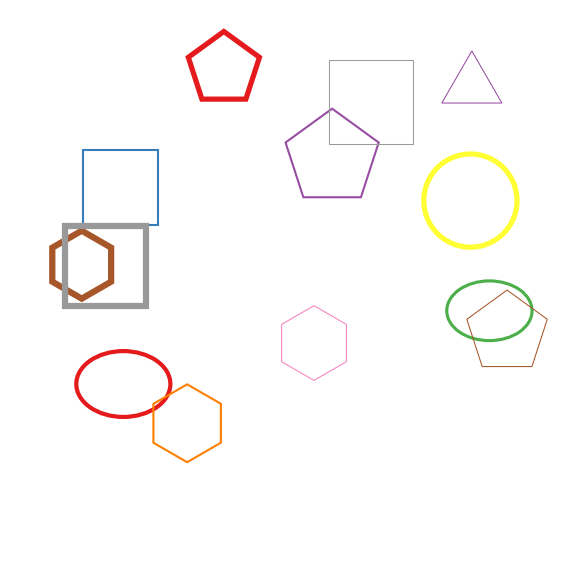[{"shape": "pentagon", "thickness": 2.5, "radius": 0.32, "center": [0.388, 0.88]}, {"shape": "oval", "thickness": 2, "radius": 0.41, "center": [0.214, 0.334]}, {"shape": "square", "thickness": 1, "radius": 0.32, "center": [0.209, 0.675]}, {"shape": "oval", "thickness": 1.5, "radius": 0.37, "center": [0.847, 0.461]}, {"shape": "triangle", "thickness": 0.5, "radius": 0.3, "center": [0.817, 0.851]}, {"shape": "pentagon", "thickness": 1, "radius": 0.42, "center": [0.575, 0.726]}, {"shape": "hexagon", "thickness": 1, "radius": 0.34, "center": [0.324, 0.266]}, {"shape": "circle", "thickness": 2.5, "radius": 0.4, "center": [0.815, 0.652]}, {"shape": "pentagon", "thickness": 0.5, "radius": 0.37, "center": [0.878, 0.424]}, {"shape": "hexagon", "thickness": 3, "radius": 0.29, "center": [0.142, 0.541]}, {"shape": "hexagon", "thickness": 0.5, "radius": 0.32, "center": [0.544, 0.405]}, {"shape": "square", "thickness": 3, "radius": 0.35, "center": [0.183, 0.539]}, {"shape": "square", "thickness": 0.5, "radius": 0.36, "center": [0.642, 0.823]}]